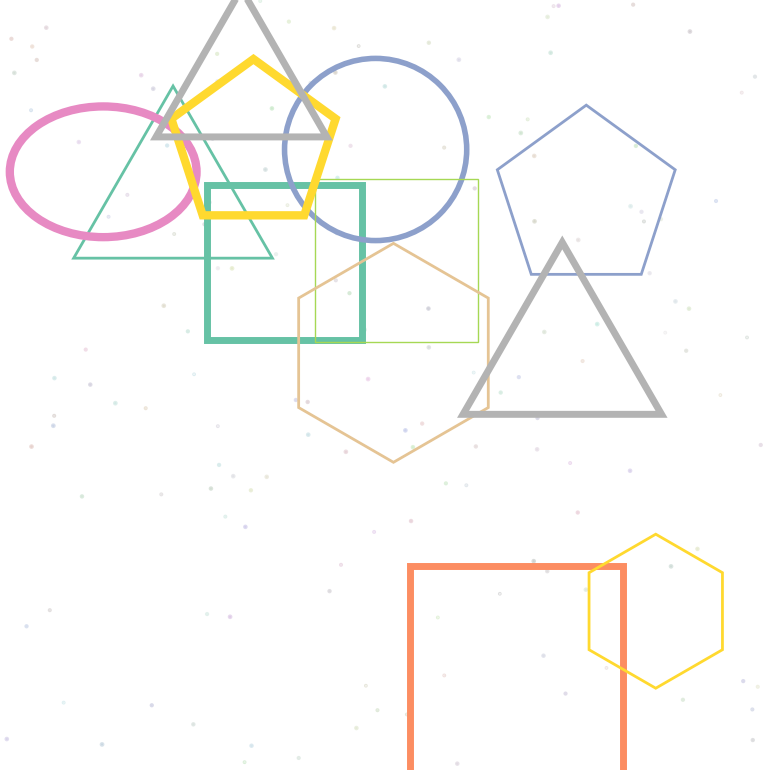[{"shape": "triangle", "thickness": 1, "radius": 0.75, "center": [0.225, 0.739]}, {"shape": "square", "thickness": 2.5, "radius": 0.5, "center": [0.37, 0.659]}, {"shape": "square", "thickness": 2.5, "radius": 0.69, "center": [0.671, 0.127]}, {"shape": "pentagon", "thickness": 1, "radius": 0.61, "center": [0.761, 0.742]}, {"shape": "circle", "thickness": 2, "radius": 0.59, "center": [0.488, 0.806]}, {"shape": "oval", "thickness": 3, "radius": 0.61, "center": [0.134, 0.777]}, {"shape": "square", "thickness": 0.5, "radius": 0.53, "center": [0.515, 0.661]}, {"shape": "hexagon", "thickness": 1, "radius": 0.5, "center": [0.852, 0.206]}, {"shape": "pentagon", "thickness": 3, "radius": 0.56, "center": [0.329, 0.811]}, {"shape": "hexagon", "thickness": 1, "radius": 0.71, "center": [0.511, 0.542]}, {"shape": "triangle", "thickness": 2.5, "radius": 0.74, "center": [0.73, 0.536]}, {"shape": "triangle", "thickness": 2.5, "radius": 0.64, "center": [0.314, 0.886]}]